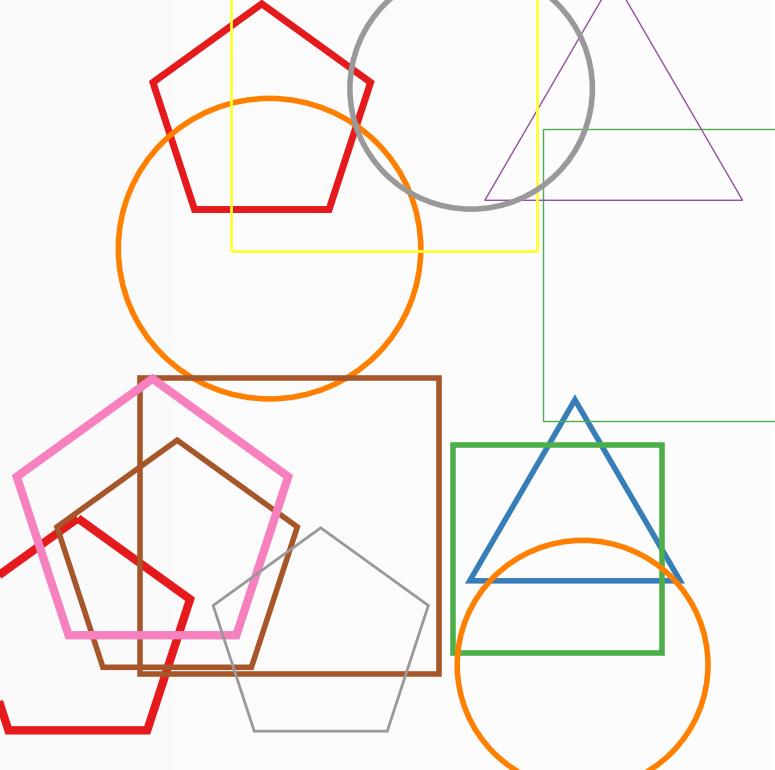[{"shape": "pentagon", "thickness": 2.5, "radius": 0.74, "center": [0.338, 0.847]}, {"shape": "pentagon", "thickness": 3, "radius": 0.76, "center": [0.1, 0.175]}, {"shape": "triangle", "thickness": 2, "radius": 0.78, "center": [0.742, 0.324]}, {"shape": "square", "thickness": 2, "radius": 0.68, "center": [0.72, 0.287]}, {"shape": "square", "thickness": 0.5, "radius": 0.95, "center": [0.891, 0.643]}, {"shape": "triangle", "thickness": 0.5, "radius": 0.96, "center": [0.792, 0.836]}, {"shape": "circle", "thickness": 2, "radius": 0.81, "center": [0.752, 0.136]}, {"shape": "circle", "thickness": 2, "radius": 0.98, "center": [0.348, 0.677]}, {"shape": "square", "thickness": 1, "radius": 0.99, "center": [0.495, 0.872]}, {"shape": "square", "thickness": 2, "radius": 0.96, "center": [0.373, 0.317]}, {"shape": "pentagon", "thickness": 2, "radius": 0.82, "center": [0.229, 0.265]}, {"shape": "pentagon", "thickness": 3, "radius": 0.92, "center": [0.197, 0.324]}, {"shape": "circle", "thickness": 2, "radius": 0.78, "center": [0.608, 0.885]}, {"shape": "pentagon", "thickness": 1, "radius": 0.73, "center": [0.414, 0.169]}]